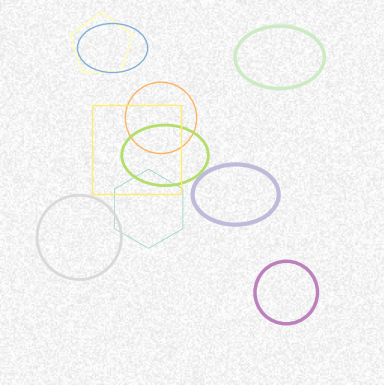[{"shape": "hexagon", "thickness": 0.5, "radius": 0.51, "center": [0.386, 0.458]}, {"shape": "pentagon", "thickness": 1, "radius": 0.43, "center": [0.264, 0.882]}, {"shape": "oval", "thickness": 3, "radius": 0.56, "center": [0.612, 0.495]}, {"shape": "oval", "thickness": 1, "radius": 0.46, "center": [0.292, 0.875]}, {"shape": "circle", "thickness": 1, "radius": 0.46, "center": [0.418, 0.694]}, {"shape": "oval", "thickness": 2, "radius": 0.56, "center": [0.429, 0.597]}, {"shape": "circle", "thickness": 2, "radius": 0.55, "center": [0.206, 0.384]}, {"shape": "circle", "thickness": 2.5, "radius": 0.41, "center": [0.743, 0.24]}, {"shape": "oval", "thickness": 2.5, "radius": 0.58, "center": [0.726, 0.851]}, {"shape": "square", "thickness": 1, "radius": 0.58, "center": [0.354, 0.612]}]